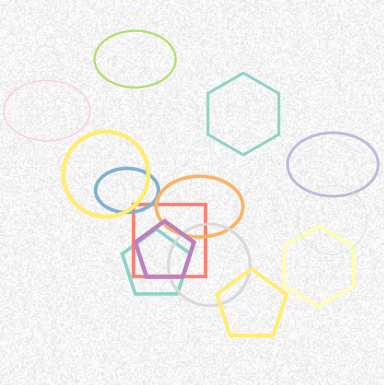[{"shape": "pentagon", "thickness": 2.5, "radius": 0.47, "center": [0.406, 0.312]}, {"shape": "hexagon", "thickness": 2, "radius": 0.53, "center": [0.632, 0.704]}, {"shape": "hexagon", "thickness": 2.5, "radius": 0.52, "center": [0.828, 0.309]}, {"shape": "oval", "thickness": 2, "radius": 0.59, "center": [0.865, 0.573]}, {"shape": "square", "thickness": 2.5, "radius": 0.46, "center": [0.439, 0.377]}, {"shape": "oval", "thickness": 2.5, "radius": 0.41, "center": [0.33, 0.505]}, {"shape": "oval", "thickness": 2.5, "radius": 0.56, "center": [0.518, 0.463]}, {"shape": "oval", "thickness": 1.5, "radius": 0.53, "center": [0.351, 0.846]}, {"shape": "oval", "thickness": 1, "radius": 0.56, "center": [0.122, 0.713]}, {"shape": "circle", "thickness": 2, "radius": 0.53, "center": [0.543, 0.312]}, {"shape": "pentagon", "thickness": 3, "radius": 0.4, "center": [0.428, 0.346]}, {"shape": "circle", "thickness": 0.5, "radius": 0.45, "center": [0.864, 0.429]}, {"shape": "circle", "thickness": 3, "radius": 0.55, "center": [0.275, 0.548]}, {"shape": "pentagon", "thickness": 2.5, "radius": 0.48, "center": [0.654, 0.206]}]